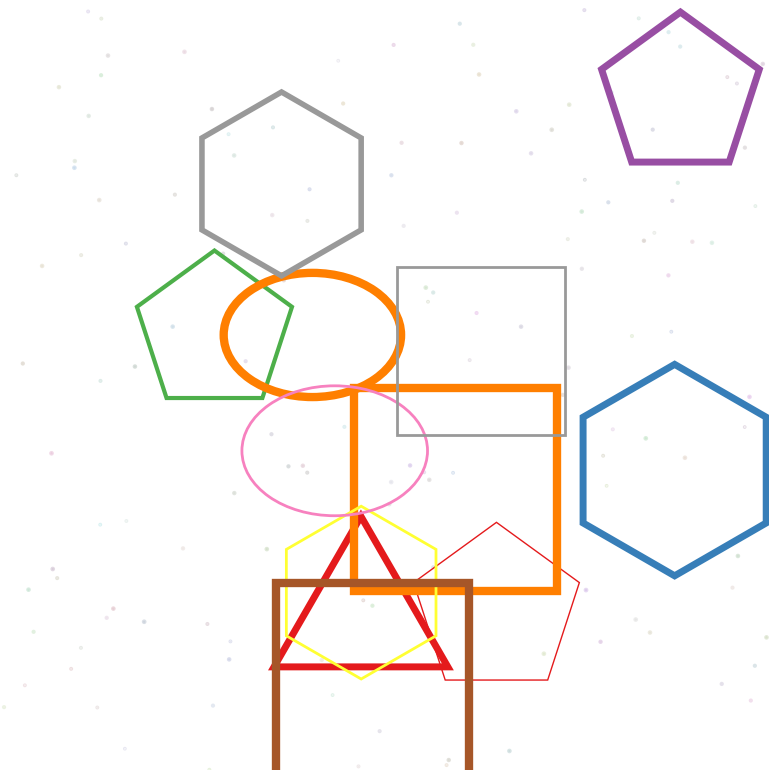[{"shape": "pentagon", "thickness": 0.5, "radius": 0.57, "center": [0.645, 0.208]}, {"shape": "triangle", "thickness": 2.5, "radius": 0.65, "center": [0.469, 0.199]}, {"shape": "hexagon", "thickness": 2.5, "radius": 0.69, "center": [0.876, 0.389]}, {"shape": "pentagon", "thickness": 1.5, "radius": 0.53, "center": [0.279, 0.569]}, {"shape": "pentagon", "thickness": 2.5, "radius": 0.54, "center": [0.884, 0.877]}, {"shape": "oval", "thickness": 3, "radius": 0.58, "center": [0.406, 0.565]}, {"shape": "square", "thickness": 3, "radius": 0.66, "center": [0.592, 0.365]}, {"shape": "hexagon", "thickness": 1, "radius": 0.56, "center": [0.469, 0.23]}, {"shape": "square", "thickness": 3, "radius": 0.63, "center": [0.484, 0.118]}, {"shape": "oval", "thickness": 1, "radius": 0.6, "center": [0.435, 0.415]}, {"shape": "hexagon", "thickness": 2, "radius": 0.6, "center": [0.366, 0.761]}, {"shape": "square", "thickness": 1, "radius": 0.54, "center": [0.624, 0.544]}]